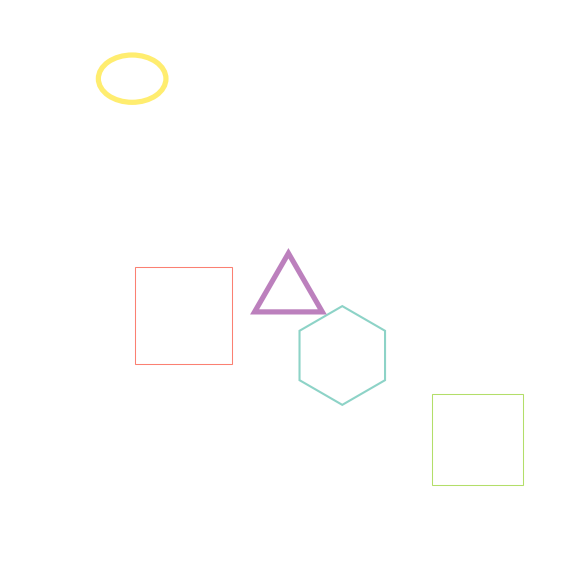[{"shape": "hexagon", "thickness": 1, "radius": 0.43, "center": [0.593, 0.384]}, {"shape": "square", "thickness": 0.5, "radius": 0.42, "center": [0.318, 0.453]}, {"shape": "square", "thickness": 0.5, "radius": 0.39, "center": [0.828, 0.238]}, {"shape": "triangle", "thickness": 2.5, "radius": 0.34, "center": [0.499, 0.493]}, {"shape": "oval", "thickness": 2.5, "radius": 0.29, "center": [0.229, 0.863]}]